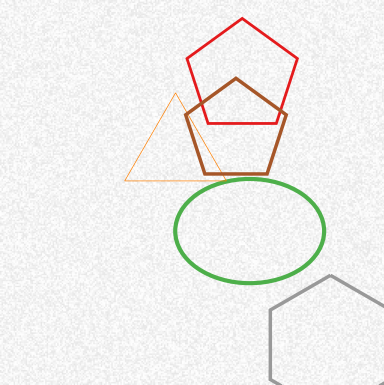[{"shape": "pentagon", "thickness": 2, "radius": 0.75, "center": [0.629, 0.801]}, {"shape": "oval", "thickness": 3, "radius": 0.97, "center": [0.649, 0.4]}, {"shape": "triangle", "thickness": 0.5, "radius": 0.76, "center": [0.456, 0.606]}, {"shape": "pentagon", "thickness": 2.5, "radius": 0.69, "center": [0.613, 0.659]}, {"shape": "hexagon", "thickness": 2.5, "radius": 0.9, "center": [0.858, 0.105]}]